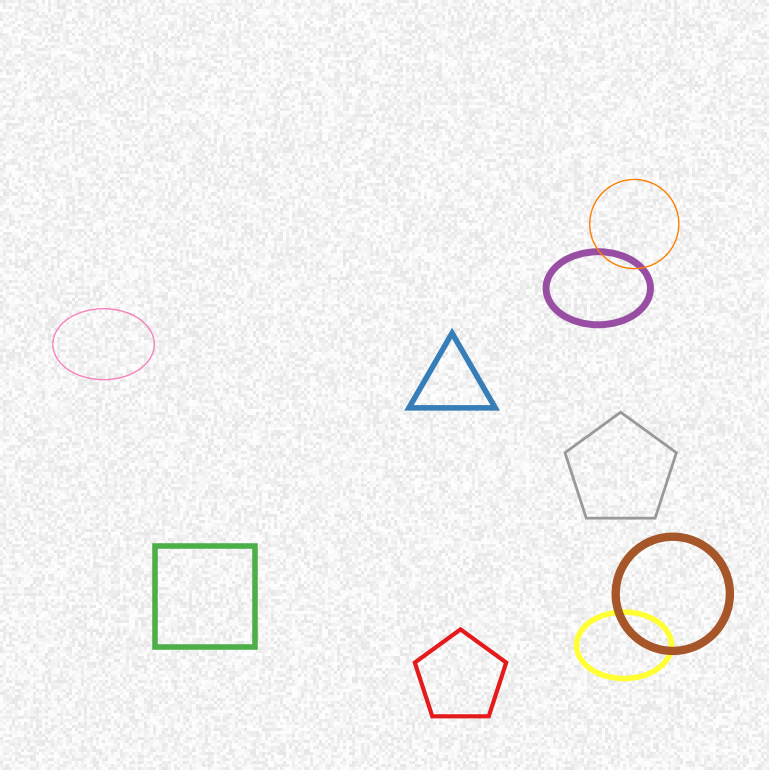[{"shape": "pentagon", "thickness": 1.5, "radius": 0.31, "center": [0.598, 0.12]}, {"shape": "triangle", "thickness": 2, "radius": 0.32, "center": [0.587, 0.503]}, {"shape": "square", "thickness": 2, "radius": 0.33, "center": [0.266, 0.226]}, {"shape": "oval", "thickness": 2.5, "radius": 0.34, "center": [0.777, 0.626]}, {"shape": "circle", "thickness": 0.5, "radius": 0.29, "center": [0.824, 0.709]}, {"shape": "oval", "thickness": 2, "radius": 0.31, "center": [0.81, 0.162]}, {"shape": "circle", "thickness": 3, "radius": 0.37, "center": [0.874, 0.229]}, {"shape": "oval", "thickness": 0.5, "radius": 0.33, "center": [0.135, 0.553]}, {"shape": "pentagon", "thickness": 1, "radius": 0.38, "center": [0.806, 0.389]}]